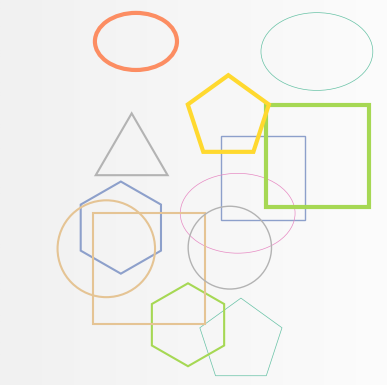[{"shape": "pentagon", "thickness": 0.5, "radius": 0.56, "center": [0.622, 0.114]}, {"shape": "oval", "thickness": 0.5, "radius": 0.72, "center": [0.818, 0.866]}, {"shape": "oval", "thickness": 3, "radius": 0.53, "center": [0.351, 0.892]}, {"shape": "hexagon", "thickness": 1.5, "radius": 0.6, "center": [0.312, 0.409]}, {"shape": "square", "thickness": 1, "radius": 0.54, "center": [0.679, 0.537]}, {"shape": "oval", "thickness": 0.5, "radius": 0.74, "center": [0.613, 0.446]}, {"shape": "square", "thickness": 3, "radius": 0.66, "center": [0.82, 0.594]}, {"shape": "hexagon", "thickness": 1.5, "radius": 0.54, "center": [0.485, 0.156]}, {"shape": "pentagon", "thickness": 3, "radius": 0.55, "center": [0.589, 0.695]}, {"shape": "square", "thickness": 1.5, "radius": 0.72, "center": [0.384, 0.303]}, {"shape": "circle", "thickness": 1.5, "radius": 0.63, "center": [0.274, 0.354]}, {"shape": "circle", "thickness": 1, "radius": 0.54, "center": [0.593, 0.357]}, {"shape": "triangle", "thickness": 1.5, "radius": 0.54, "center": [0.34, 0.599]}]